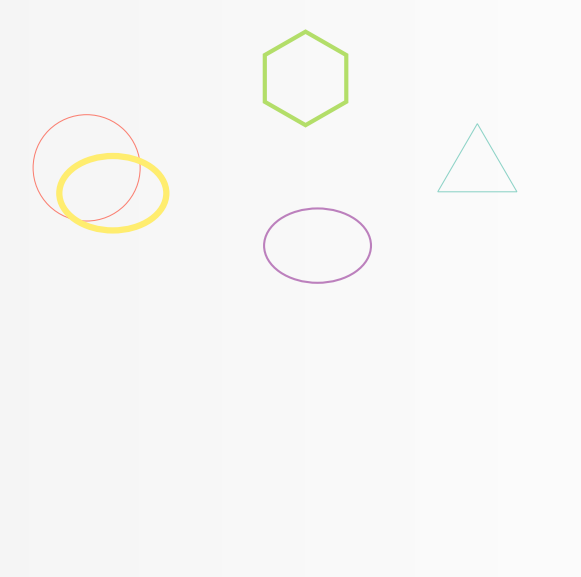[{"shape": "triangle", "thickness": 0.5, "radius": 0.39, "center": [0.821, 0.706]}, {"shape": "circle", "thickness": 0.5, "radius": 0.46, "center": [0.149, 0.708]}, {"shape": "hexagon", "thickness": 2, "radius": 0.4, "center": [0.526, 0.863]}, {"shape": "oval", "thickness": 1, "radius": 0.46, "center": [0.546, 0.574]}, {"shape": "oval", "thickness": 3, "radius": 0.46, "center": [0.194, 0.665]}]